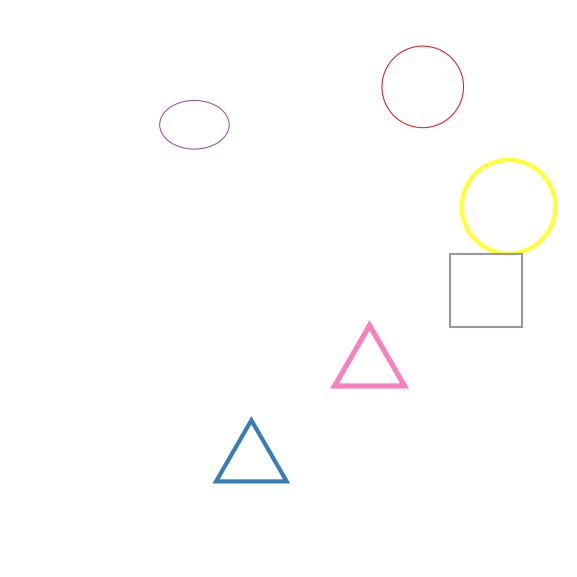[{"shape": "circle", "thickness": 0.5, "radius": 0.35, "center": [0.732, 0.849]}, {"shape": "triangle", "thickness": 2, "radius": 0.35, "center": [0.435, 0.201]}, {"shape": "oval", "thickness": 0.5, "radius": 0.3, "center": [0.337, 0.783]}, {"shape": "circle", "thickness": 2, "radius": 0.41, "center": [0.881, 0.641]}, {"shape": "triangle", "thickness": 2.5, "radius": 0.35, "center": [0.64, 0.366]}, {"shape": "square", "thickness": 1, "radius": 0.31, "center": [0.842, 0.496]}]